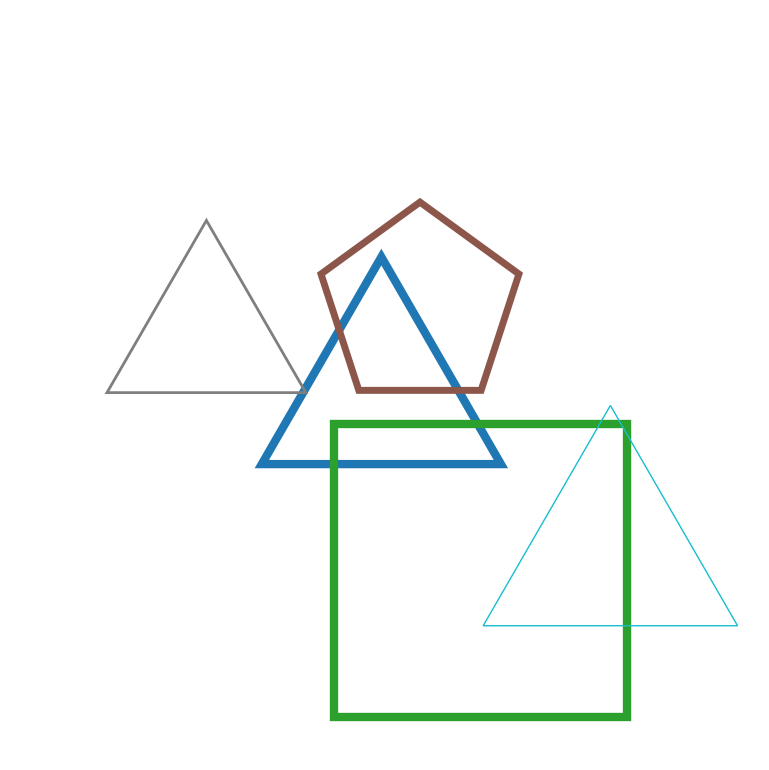[{"shape": "triangle", "thickness": 3, "radius": 0.9, "center": [0.495, 0.487]}, {"shape": "square", "thickness": 3, "radius": 0.95, "center": [0.624, 0.259]}, {"shape": "pentagon", "thickness": 2.5, "radius": 0.68, "center": [0.545, 0.602]}, {"shape": "triangle", "thickness": 1, "radius": 0.75, "center": [0.268, 0.565]}, {"shape": "triangle", "thickness": 0.5, "radius": 0.95, "center": [0.793, 0.283]}]